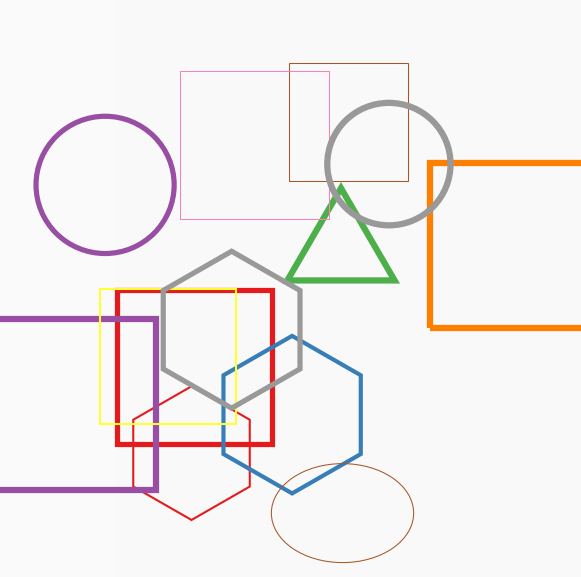[{"shape": "hexagon", "thickness": 1, "radius": 0.58, "center": [0.329, 0.214]}, {"shape": "square", "thickness": 2.5, "radius": 0.67, "center": [0.334, 0.364]}, {"shape": "hexagon", "thickness": 2, "radius": 0.68, "center": [0.503, 0.281]}, {"shape": "triangle", "thickness": 3, "radius": 0.53, "center": [0.587, 0.567]}, {"shape": "circle", "thickness": 2.5, "radius": 0.59, "center": [0.181, 0.679]}, {"shape": "square", "thickness": 3, "radius": 0.74, "center": [0.12, 0.299]}, {"shape": "square", "thickness": 3, "radius": 0.72, "center": [0.882, 0.574]}, {"shape": "square", "thickness": 1, "radius": 0.59, "center": [0.289, 0.382]}, {"shape": "square", "thickness": 0.5, "radius": 0.51, "center": [0.6, 0.788]}, {"shape": "oval", "thickness": 0.5, "radius": 0.61, "center": [0.589, 0.111]}, {"shape": "square", "thickness": 0.5, "radius": 0.64, "center": [0.438, 0.749]}, {"shape": "hexagon", "thickness": 2.5, "radius": 0.68, "center": [0.398, 0.428]}, {"shape": "circle", "thickness": 3, "radius": 0.53, "center": [0.669, 0.715]}]